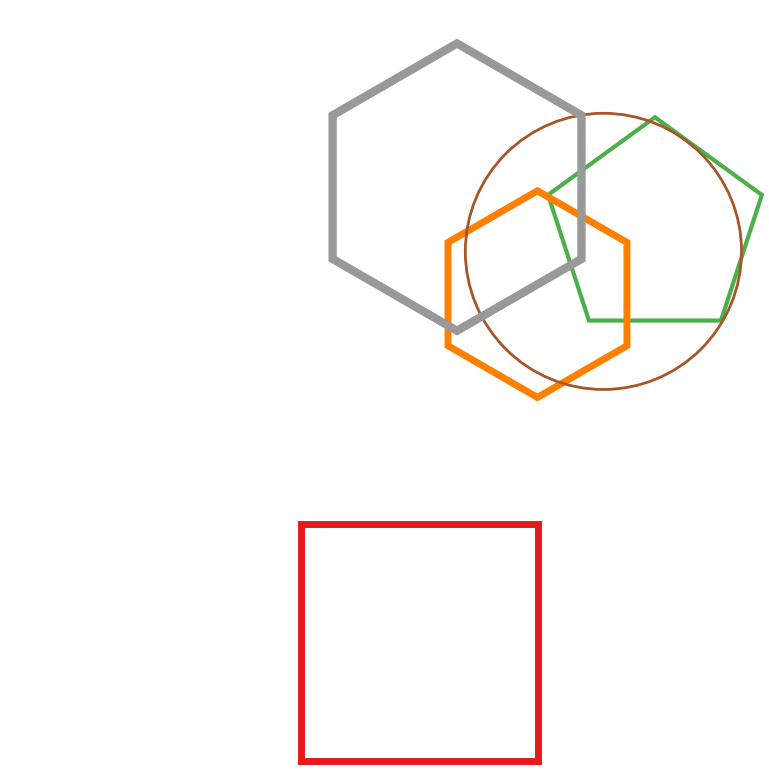[{"shape": "square", "thickness": 2.5, "radius": 0.77, "center": [0.545, 0.165]}, {"shape": "pentagon", "thickness": 1.5, "radius": 0.73, "center": [0.851, 0.702]}, {"shape": "hexagon", "thickness": 2.5, "radius": 0.67, "center": [0.698, 0.618]}, {"shape": "circle", "thickness": 1, "radius": 0.9, "center": [0.784, 0.674]}, {"shape": "hexagon", "thickness": 3, "radius": 0.93, "center": [0.594, 0.757]}]